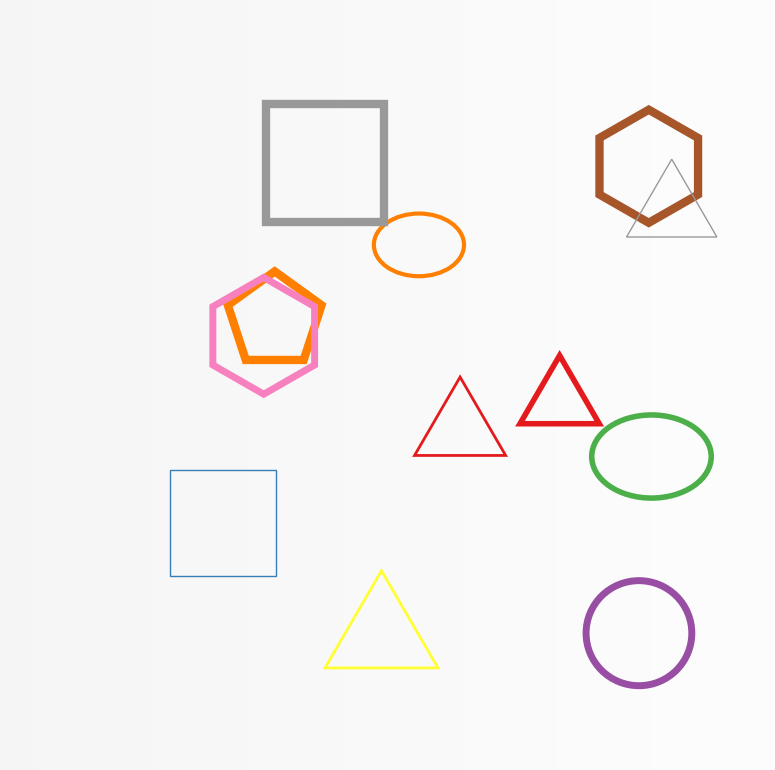[{"shape": "triangle", "thickness": 1, "radius": 0.34, "center": [0.594, 0.442]}, {"shape": "triangle", "thickness": 2, "radius": 0.3, "center": [0.722, 0.479]}, {"shape": "square", "thickness": 0.5, "radius": 0.34, "center": [0.288, 0.321]}, {"shape": "oval", "thickness": 2, "radius": 0.39, "center": [0.841, 0.407]}, {"shape": "circle", "thickness": 2.5, "radius": 0.34, "center": [0.824, 0.178]}, {"shape": "oval", "thickness": 1.5, "radius": 0.29, "center": [0.541, 0.682]}, {"shape": "pentagon", "thickness": 3, "radius": 0.32, "center": [0.354, 0.584]}, {"shape": "triangle", "thickness": 1, "radius": 0.42, "center": [0.492, 0.175]}, {"shape": "hexagon", "thickness": 3, "radius": 0.37, "center": [0.837, 0.784]}, {"shape": "hexagon", "thickness": 2.5, "radius": 0.38, "center": [0.34, 0.564]}, {"shape": "triangle", "thickness": 0.5, "radius": 0.34, "center": [0.867, 0.726]}, {"shape": "square", "thickness": 3, "radius": 0.38, "center": [0.419, 0.788]}]